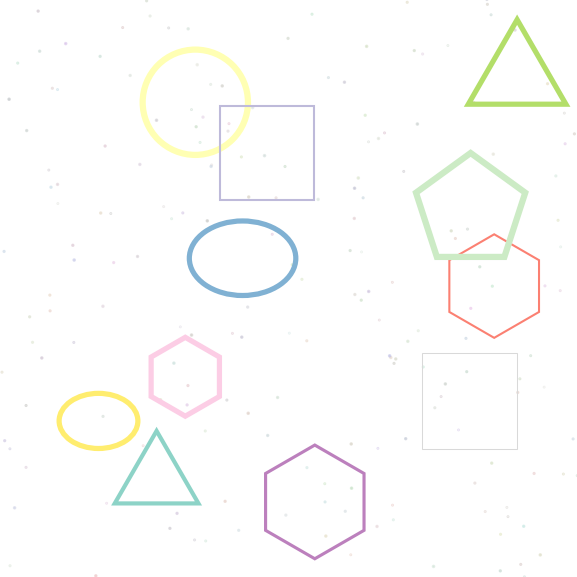[{"shape": "triangle", "thickness": 2, "radius": 0.42, "center": [0.271, 0.169]}, {"shape": "circle", "thickness": 3, "radius": 0.46, "center": [0.338, 0.822]}, {"shape": "square", "thickness": 1, "radius": 0.41, "center": [0.463, 0.734]}, {"shape": "hexagon", "thickness": 1, "radius": 0.45, "center": [0.856, 0.504]}, {"shape": "oval", "thickness": 2.5, "radius": 0.46, "center": [0.42, 0.552]}, {"shape": "triangle", "thickness": 2.5, "radius": 0.49, "center": [0.895, 0.867]}, {"shape": "hexagon", "thickness": 2.5, "radius": 0.34, "center": [0.321, 0.347]}, {"shape": "square", "thickness": 0.5, "radius": 0.41, "center": [0.813, 0.305]}, {"shape": "hexagon", "thickness": 1.5, "radius": 0.49, "center": [0.545, 0.13]}, {"shape": "pentagon", "thickness": 3, "radius": 0.5, "center": [0.815, 0.635]}, {"shape": "oval", "thickness": 2.5, "radius": 0.34, "center": [0.171, 0.27]}]